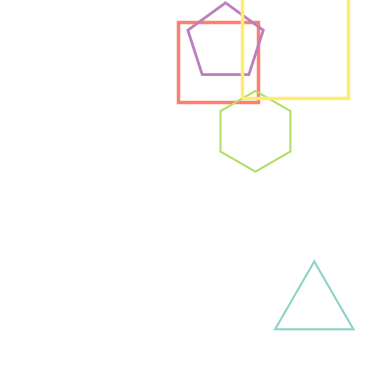[{"shape": "triangle", "thickness": 1.5, "radius": 0.59, "center": [0.816, 0.203]}, {"shape": "square", "thickness": 2.5, "radius": 0.52, "center": [0.566, 0.838]}, {"shape": "hexagon", "thickness": 1.5, "radius": 0.52, "center": [0.663, 0.659]}, {"shape": "pentagon", "thickness": 2, "radius": 0.52, "center": [0.586, 0.89]}, {"shape": "square", "thickness": 2.5, "radius": 0.69, "center": [0.766, 0.884]}]